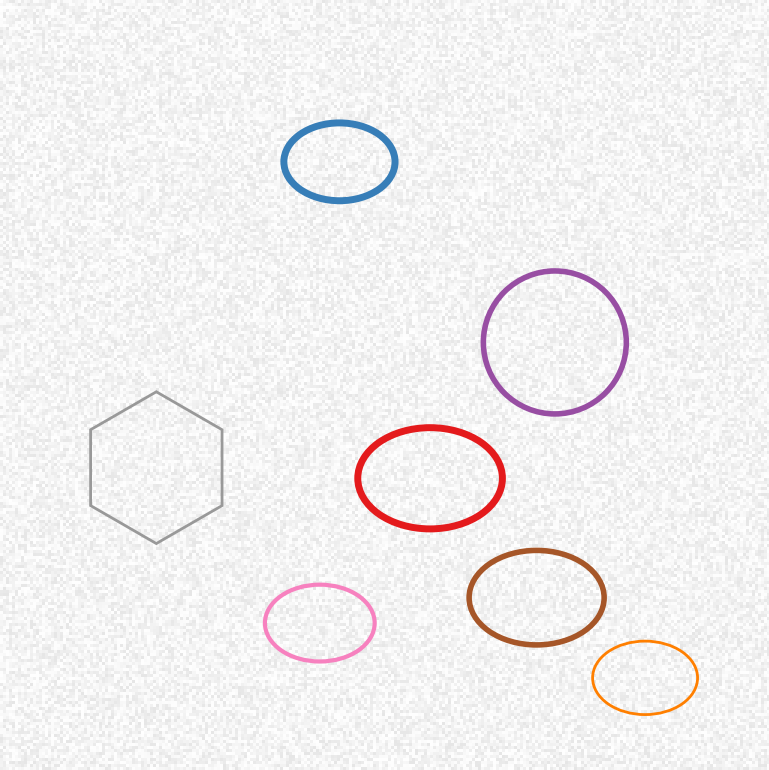[{"shape": "oval", "thickness": 2.5, "radius": 0.47, "center": [0.559, 0.379]}, {"shape": "oval", "thickness": 2.5, "radius": 0.36, "center": [0.441, 0.79]}, {"shape": "circle", "thickness": 2, "radius": 0.46, "center": [0.721, 0.555]}, {"shape": "oval", "thickness": 1, "radius": 0.34, "center": [0.838, 0.12]}, {"shape": "oval", "thickness": 2, "radius": 0.44, "center": [0.697, 0.224]}, {"shape": "oval", "thickness": 1.5, "radius": 0.36, "center": [0.415, 0.191]}, {"shape": "hexagon", "thickness": 1, "radius": 0.49, "center": [0.203, 0.393]}]